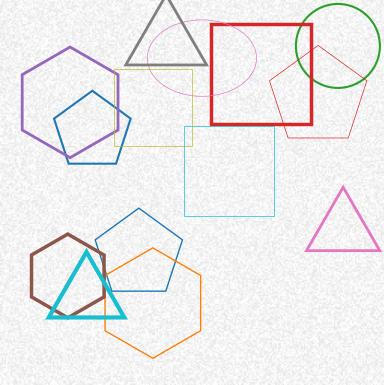[{"shape": "pentagon", "thickness": 1, "radius": 0.6, "center": [0.361, 0.34]}, {"shape": "pentagon", "thickness": 1.5, "radius": 0.52, "center": [0.24, 0.66]}, {"shape": "hexagon", "thickness": 1, "radius": 0.72, "center": [0.397, 0.213]}, {"shape": "circle", "thickness": 1.5, "radius": 0.55, "center": [0.878, 0.881]}, {"shape": "square", "thickness": 2.5, "radius": 0.65, "center": [0.678, 0.809]}, {"shape": "pentagon", "thickness": 0.5, "radius": 0.66, "center": [0.826, 0.749]}, {"shape": "hexagon", "thickness": 2, "radius": 0.72, "center": [0.182, 0.734]}, {"shape": "hexagon", "thickness": 2.5, "radius": 0.54, "center": [0.176, 0.283]}, {"shape": "oval", "thickness": 0.5, "radius": 0.71, "center": [0.524, 0.849]}, {"shape": "triangle", "thickness": 2, "radius": 0.55, "center": [0.891, 0.404]}, {"shape": "triangle", "thickness": 2, "radius": 0.61, "center": [0.432, 0.892]}, {"shape": "square", "thickness": 0.5, "radius": 0.51, "center": [0.398, 0.721]}, {"shape": "square", "thickness": 0.5, "radius": 0.59, "center": [0.594, 0.556]}, {"shape": "triangle", "thickness": 3, "radius": 0.57, "center": [0.225, 0.232]}]